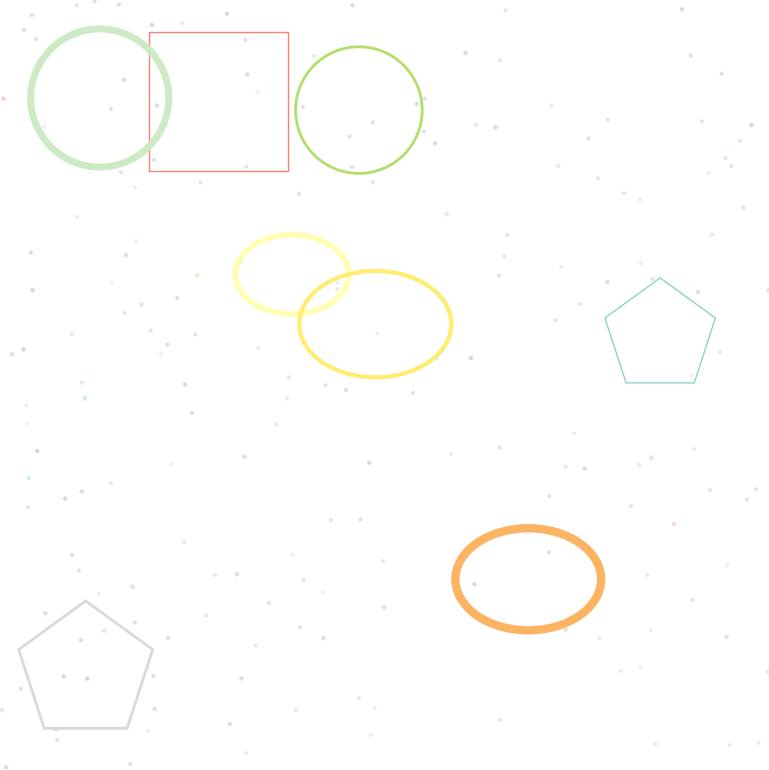[{"shape": "pentagon", "thickness": 0.5, "radius": 0.38, "center": [0.857, 0.564]}, {"shape": "oval", "thickness": 2, "radius": 0.37, "center": [0.379, 0.644]}, {"shape": "square", "thickness": 0.5, "radius": 0.45, "center": [0.284, 0.868]}, {"shape": "oval", "thickness": 3, "radius": 0.47, "center": [0.686, 0.248]}, {"shape": "circle", "thickness": 1, "radius": 0.41, "center": [0.466, 0.857]}, {"shape": "pentagon", "thickness": 1, "radius": 0.46, "center": [0.111, 0.128]}, {"shape": "circle", "thickness": 2.5, "radius": 0.45, "center": [0.13, 0.873]}, {"shape": "oval", "thickness": 1.5, "radius": 0.49, "center": [0.487, 0.579]}]